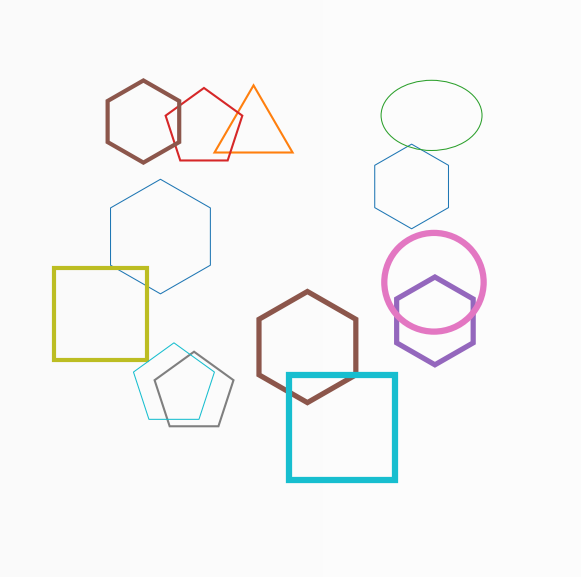[{"shape": "hexagon", "thickness": 0.5, "radius": 0.5, "center": [0.276, 0.59]}, {"shape": "hexagon", "thickness": 0.5, "radius": 0.37, "center": [0.708, 0.676]}, {"shape": "triangle", "thickness": 1, "radius": 0.39, "center": [0.436, 0.774]}, {"shape": "oval", "thickness": 0.5, "radius": 0.43, "center": [0.742, 0.799]}, {"shape": "pentagon", "thickness": 1, "radius": 0.35, "center": [0.351, 0.777]}, {"shape": "hexagon", "thickness": 2.5, "radius": 0.38, "center": [0.748, 0.443]}, {"shape": "hexagon", "thickness": 2.5, "radius": 0.48, "center": [0.529, 0.398]}, {"shape": "hexagon", "thickness": 2, "radius": 0.36, "center": [0.247, 0.789]}, {"shape": "circle", "thickness": 3, "radius": 0.43, "center": [0.747, 0.51]}, {"shape": "pentagon", "thickness": 1, "radius": 0.36, "center": [0.334, 0.319]}, {"shape": "square", "thickness": 2, "radius": 0.4, "center": [0.173, 0.455]}, {"shape": "pentagon", "thickness": 0.5, "radius": 0.37, "center": [0.299, 0.332]}, {"shape": "square", "thickness": 3, "radius": 0.46, "center": [0.588, 0.259]}]